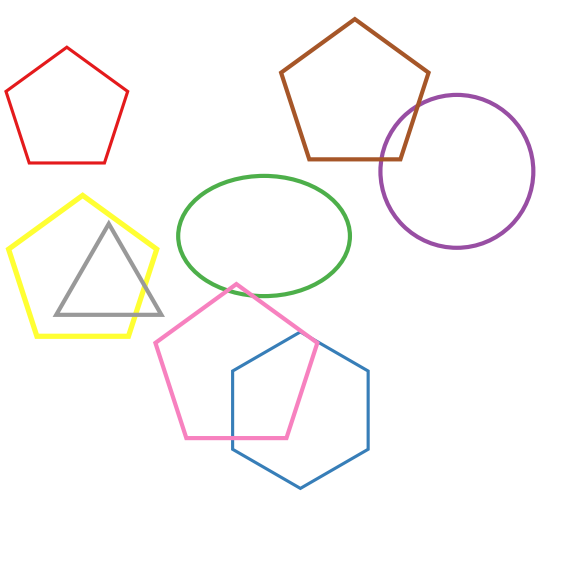[{"shape": "pentagon", "thickness": 1.5, "radius": 0.55, "center": [0.116, 0.807]}, {"shape": "hexagon", "thickness": 1.5, "radius": 0.68, "center": [0.52, 0.289]}, {"shape": "oval", "thickness": 2, "radius": 0.74, "center": [0.457, 0.59]}, {"shape": "circle", "thickness": 2, "radius": 0.66, "center": [0.791, 0.702]}, {"shape": "pentagon", "thickness": 2.5, "radius": 0.67, "center": [0.143, 0.526]}, {"shape": "pentagon", "thickness": 2, "radius": 0.67, "center": [0.614, 0.832]}, {"shape": "pentagon", "thickness": 2, "radius": 0.74, "center": [0.409, 0.36]}, {"shape": "triangle", "thickness": 2, "radius": 0.53, "center": [0.188, 0.507]}]